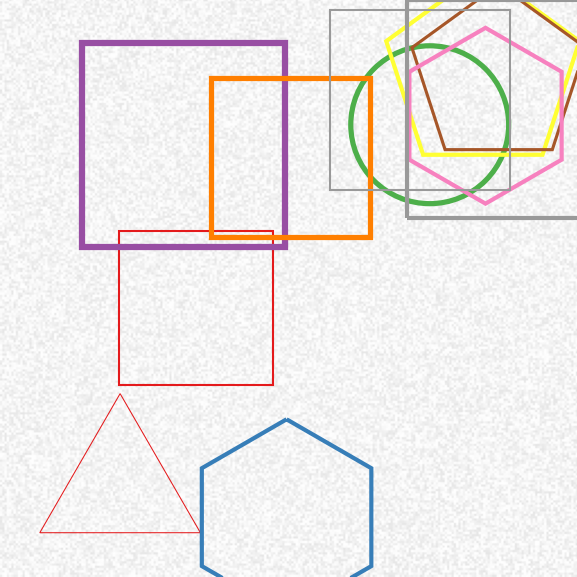[{"shape": "triangle", "thickness": 0.5, "radius": 0.8, "center": [0.208, 0.157]}, {"shape": "square", "thickness": 1, "radius": 0.67, "center": [0.34, 0.466]}, {"shape": "hexagon", "thickness": 2, "radius": 0.85, "center": [0.496, 0.104]}, {"shape": "circle", "thickness": 2.5, "radius": 0.68, "center": [0.744, 0.783]}, {"shape": "square", "thickness": 3, "radius": 0.88, "center": [0.318, 0.748]}, {"shape": "square", "thickness": 2.5, "radius": 0.69, "center": [0.503, 0.726]}, {"shape": "pentagon", "thickness": 2, "radius": 0.88, "center": [0.836, 0.873]}, {"shape": "pentagon", "thickness": 1.5, "radius": 0.79, "center": [0.864, 0.868]}, {"shape": "hexagon", "thickness": 2, "radius": 0.76, "center": [0.841, 0.799]}, {"shape": "square", "thickness": 1, "radius": 0.78, "center": [0.728, 0.825]}, {"shape": "square", "thickness": 2, "radius": 0.94, "center": [0.893, 0.81]}]